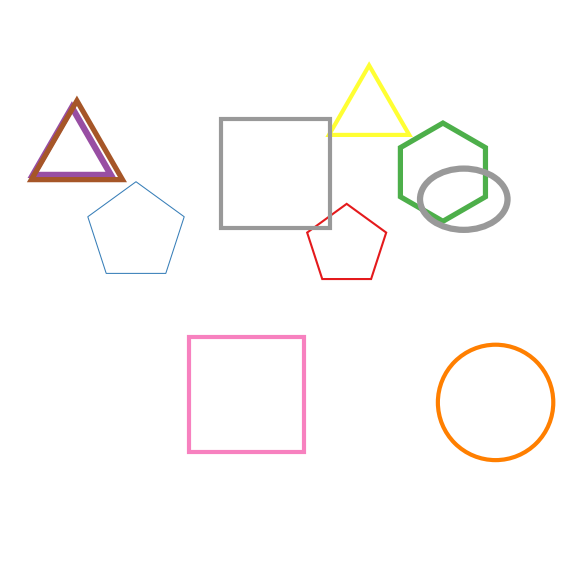[{"shape": "pentagon", "thickness": 1, "radius": 0.36, "center": [0.6, 0.574]}, {"shape": "pentagon", "thickness": 0.5, "radius": 0.44, "center": [0.236, 0.597]}, {"shape": "hexagon", "thickness": 2.5, "radius": 0.43, "center": [0.767, 0.701]}, {"shape": "triangle", "thickness": 3, "radius": 0.39, "center": [0.125, 0.735]}, {"shape": "circle", "thickness": 2, "radius": 0.5, "center": [0.858, 0.302]}, {"shape": "triangle", "thickness": 2, "radius": 0.4, "center": [0.639, 0.806]}, {"shape": "triangle", "thickness": 2.5, "radius": 0.46, "center": [0.133, 0.734]}, {"shape": "square", "thickness": 2, "radius": 0.5, "center": [0.427, 0.316]}, {"shape": "oval", "thickness": 3, "radius": 0.38, "center": [0.803, 0.654]}, {"shape": "square", "thickness": 2, "radius": 0.47, "center": [0.477, 0.699]}]